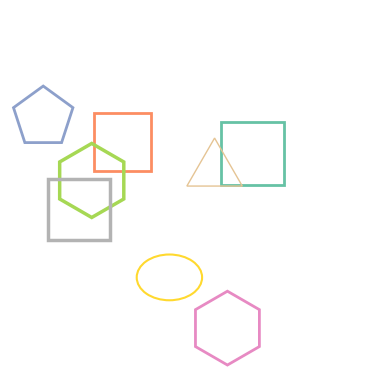[{"shape": "square", "thickness": 2, "radius": 0.41, "center": [0.655, 0.601]}, {"shape": "square", "thickness": 2, "radius": 0.38, "center": [0.318, 0.631]}, {"shape": "pentagon", "thickness": 2, "radius": 0.41, "center": [0.112, 0.695]}, {"shape": "hexagon", "thickness": 2, "radius": 0.48, "center": [0.591, 0.148]}, {"shape": "hexagon", "thickness": 2.5, "radius": 0.48, "center": [0.238, 0.531]}, {"shape": "oval", "thickness": 1.5, "radius": 0.42, "center": [0.44, 0.28]}, {"shape": "triangle", "thickness": 1, "radius": 0.42, "center": [0.557, 0.558]}, {"shape": "square", "thickness": 2.5, "radius": 0.4, "center": [0.205, 0.456]}]